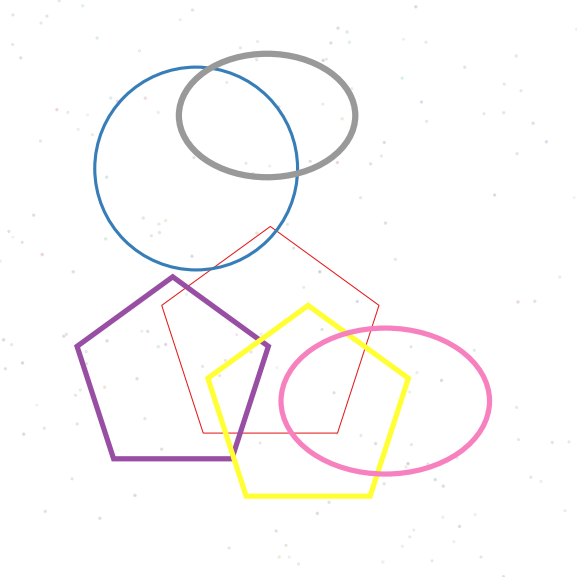[{"shape": "pentagon", "thickness": 0.5, "radius": 0.99, "center": [0.468, 0.409]}, {"shape": "circle", "thickness": 1.5, "radius": 0.88, "center": [0.34, 0.707]}, {"shape": "pentagon", "thickness": 2.5, "radius": 0.87, "center": [0.299, 0.346]}, {"shape": "pentagon", "thickness": 2.5, "radius": 0.91, "center": [0.534, 0.288]}, {"shape": "oval", "thickness": 2.5, "radius": 0.9, "center": [0.667, 0.305]}, {"shape": "oval", "thickness": 3, "radius": 0.76, "center": [0.462, 0.799]}]